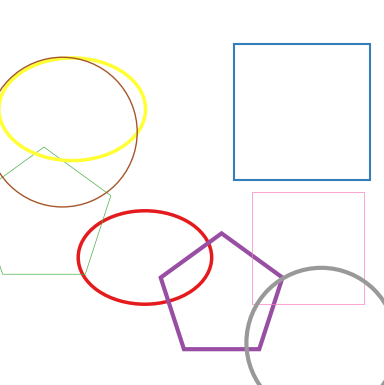[{"shape": "oval", "thickness": 2.5, "radius": 0.87, "center": [0.376, 0.331]}, {"shape": "square", "thickness": 1.5, "radius": 0.89, "center": [0.785, 0.708]}, {"shape": "pentagon", "thickness": 0.5, "radius": 0.91, "center": [0.114, 0.435]}, {"shape": "pentagon", "thickness": 3, "radius": 0.83, "center": [0.576, 0.228]}, {"shape": "oval", "thickness": 2.5, "radius": 0.95, "center": [0.188, 0.716]}, {"shape": "circle", "thickness": 1, "radius": 0.97, "center": [0.162, 0.657]}, {"shape": "square", "thickness": 0.5, "radius": 0.73, "center": [0.8, 0.357]}, {"shape": "circle", "thickness": 3, "radius": 0.97, "center": [0.834, 0.11]}]